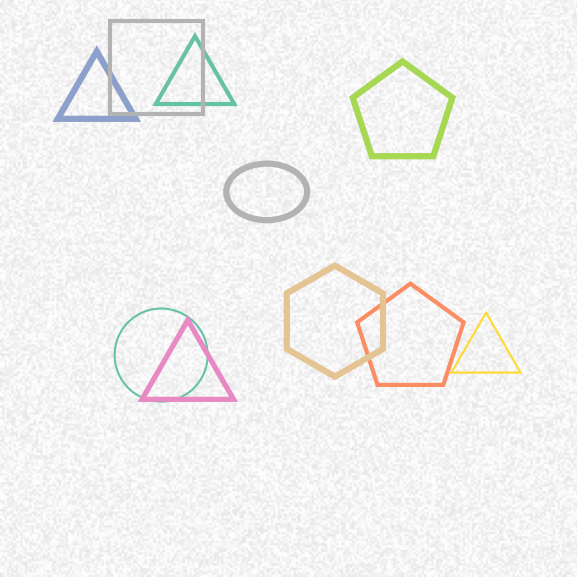[{"shape": "triangle", "thickness": 2, "radius": 0.39, "center": [0.338, 0.858]}, {"shape": "circle", "thickness": 1, "radius": 0.4, "center": [0.279, 0.384]}, {"shape": "pentagon", "thickness": 2, "radius": 0.48, "center": [0.711, 0.411]}, {"shape": "triangle", "thickness": 3, "radius": 0.39, "center": [0.168, 0.832]}, {"shape": "triangle", "thickness": 2.5, "radius": 0.46, "center": [0.325, 0.353]}, {"shape": "pentagon", "thickness": 3, "radius": 0.45, "center": [0.697, 0.802]}, {"shape": "triangle", "thickness": 1, "radius": 0.35, "center": [0.842, 0.389]}, {"shape": "hexagon", "thickness": 3, "radius": 0.48, "center": [0.58, 0.443]}, {"shape": "square", "thickness": 2, "radius": 0.4, "center": [0.271, 0.882]}, {"shape": "oval", "thickness": 3, "radius": 0.35, "center": [0.462, 0.667]}]